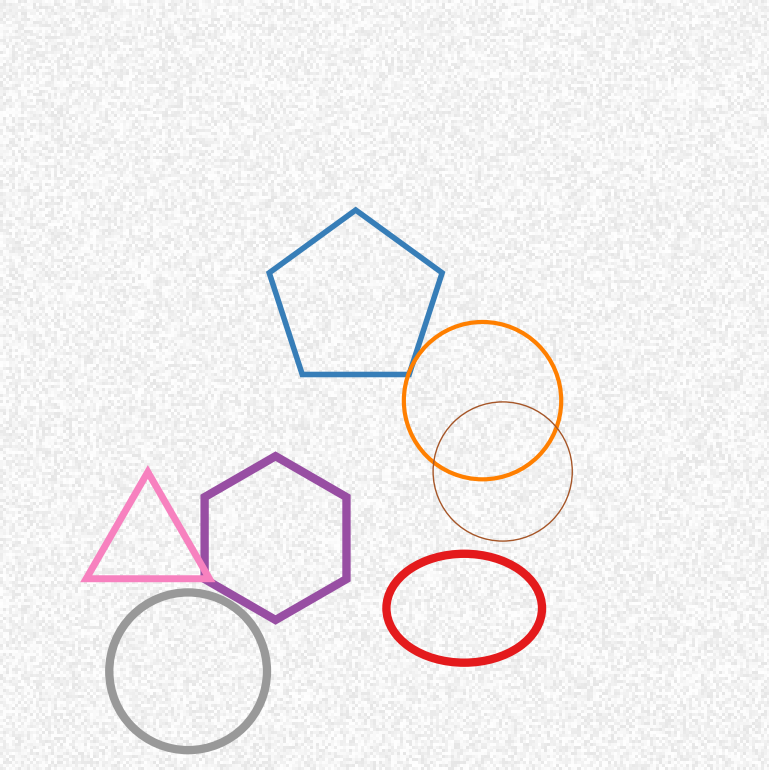[{"shape": "oval", "thickness": 3, "radius": 0.51, "center": [0.603, 0.21]}, {"shape": "pentagon", "thickness": 2, "radius": 0.59, "center": [0.462, 0.609]}, {"shape": "hexagon", "thickness": 3, "radius": 0.53, "center": [0.358, 0.301]}, {"shape": "circle", "thickness": 1.5, "radius": 0.51, "center": [0.627, 0.48]}, {"shape": "circle", "thickness": 0.5, "radius": 0.45, "center": [0.653, 0.388]}, {"shape": "triangle", "thickness": 2.5, "radius": 0.46, "center": [0.192, 0.295]}, {"shape": "circle", "thickness": 3, "radius": 0.51, "center": [0.244, 0.128]}]